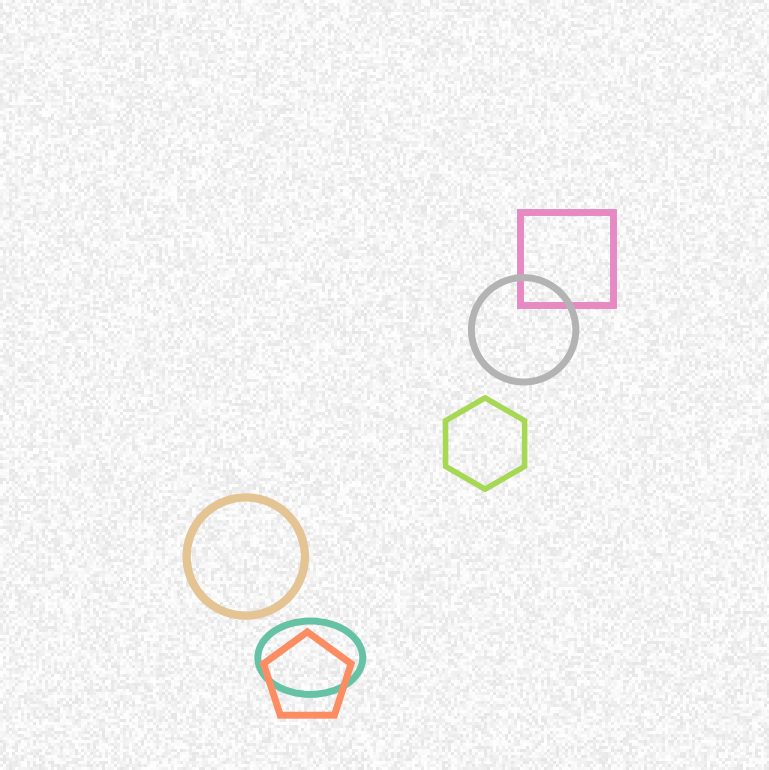[{"shape": "oval", "thickness": 2.5, "radius": 0.34, "center": [0.403, 0.146]}, {"shape": "pentagon", "thickness": 2.5, "radius": 0.3, "center": [0.399, 0.12]}, {"shape": "square", "thickness": 2.5, "radius": 0.3, "center": [0.736, 0.664]}, {"shape": "hexagon", "thickness": 2, "radius": 0.3, "center": [0.63, 0.424]}, {"shape": "circle", "thickness": 3, "radius": 0.38, "center": [0.319, 0.277]}, {"shape": "circle", "thickness": 2.5, "radius": 0.34, "center": [0.68, 0.572]}]